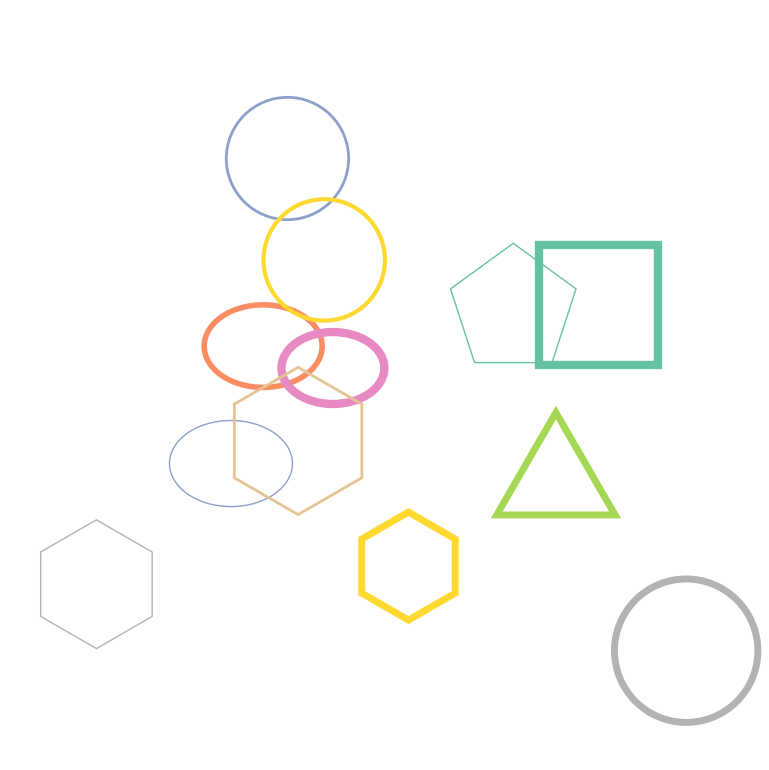[{"shape": "pentagon", "thickness": 0.5, "radius": 0.43, "center": [0.667, 0.598]}, {"shape": "square", "thickness": 3, "radius": 0.39, "center": [0.777, 0.604]}, {"shape": "oval", "thickness": 2, "radius": 0.38, "center": [0.342, 0.551]}, {"shape": "circle", "thickness": 1, "radius": 0.4, "center": [0.373, 0.794]}, {"shape": "oval", "thickness": 0.5, "radius": 0.4, "center": [0.3, 0.398]}, {"shape": "oval", "thickness": 3, "radius": 0.33, "center": [0.432, 0.522]}, {"shape": "triangle", "thickness": 2.5, "radius": 0.44, "center": [0.722, 0.376]}, {"shape": "hexagon", "thickness": 2.5, "radius": 0.35, "center": [0.53, 0.265]}, {"shape": "circle", "thickness": 1.5, "radius": 0.39, "center": [0.421, 0.662]}, {"shape": "hexagon", "thickness": 1, "radius": 0.48, "center": [0.387, 0.427]}, {"shape": "hexagon", "thickness": 0.5, "radius": 0.42, "center": [0.125, 0.241]}, {"shape": "circle", "thickness": 2.5, "radius": 0.47, "center": [0.891, 0.155]}]